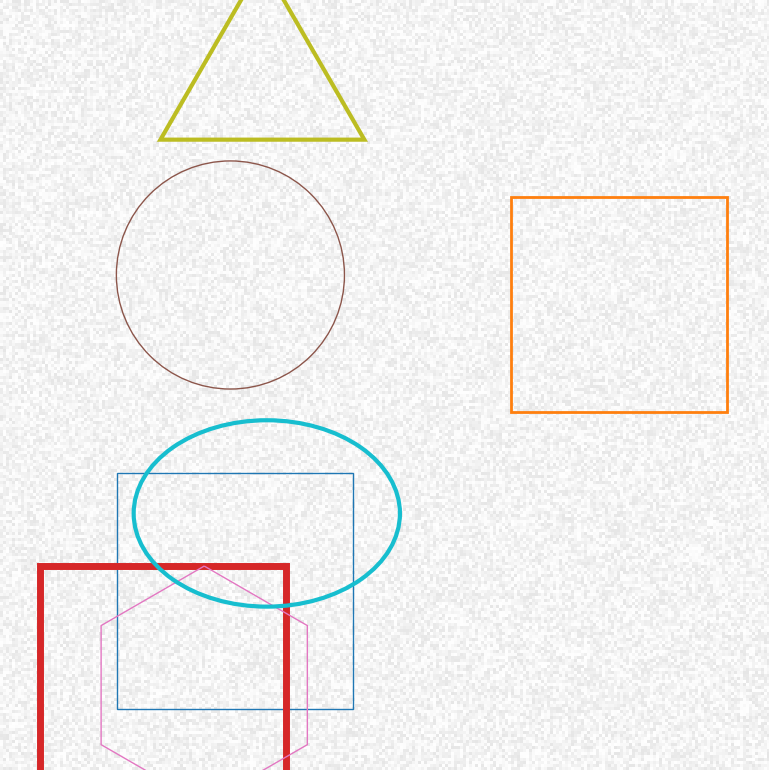[{"shape": "square", "thickness": 0.5, "radius": 0.77, "center": [0.305, 0.233]}, {"shape": "square", "thickness": 1, "radius": 0.7, "center": [0.804, 0.604]}, {"shape": "square", "thickness": 2.5, "radius": 0.8, "center": [0.211, 0.105]}, {"shape": "circle", "thickness": 0.5, "radius": 0.74, "center": [0.299, 0.643]}, {"shape": "hexagon", "thickness": 0.5, "radius": 0.77, "center": [0.265, 0.11]}, {"shape": "triangle", "thickness": 1.5, "radius": 0.76, "center": [0.341, 0.895]}, {"shape": "oval", "thickness": 1.5, "radius": 0.86, "center": [0.347, 0.333]}]